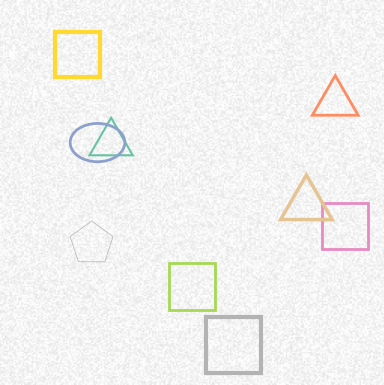[{"shape": "triangle", "thickness": 1.5, "radius": 0.32, "center": [0.289, 0.629]}, {"shape": "triangle", "thickness": 2, "radius": 0.34, "center": [0.871, 0.735]}, {"shape": "oval", "thickness": 2, "radius": 0.36, "center": [0.253, 0.63]}, {"shape": "square", "thickness": 2, "radius": 0.3, "center": [0.897, 0.413]}, {"shape": "square", "thickness": 2, "radius": 0.3, "center": [0.499, 0.255]}, {"shape": "square", "thickness": 3, "radius": 0.29, "center": [0.201, 0.858]}, {"shape": "triangle", "thickness": 2.5, "radius": 0.39, "center": [0.796, 0.468]}, {"shape": "square", "thickness": 3, "radius": 0.36, "center": [0.607, 0.104]}, {"shape": "pentagon", "thickness": 0.5, "radius": 0.29, "center": [0.238, 0.367]}]